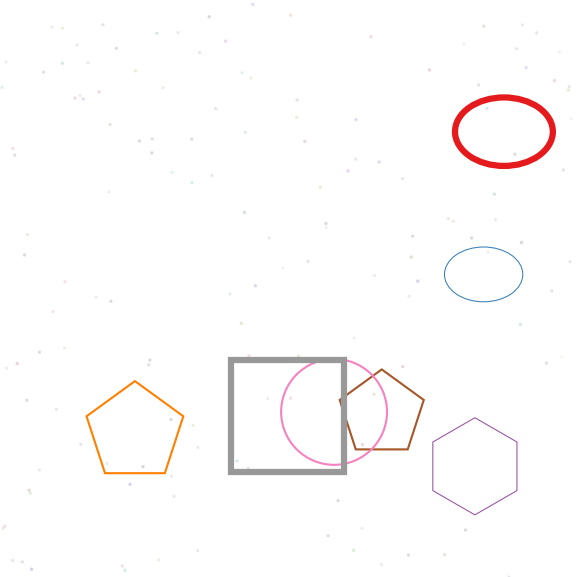[{"shape": "oval", "thickness": 3, "radius": 0.42, "center": [0.873, 0.771]}, {"shape": "oval", "thickness": 0.5, "radius": 0.34, "center": [0.837, 0.524]}, {"shape": "hexagon", "thickness": 0.5, "radius": 0.42, "center": [0.822, 0.192]}, {"shape": "pentagon", "thickness": 1, "radius": 0.44, "center": [0.234, 0.251]}, {"shape": "pentagon", "thickness": 1, "radius": 0.38, "center": [0.661, 0.283]}, {"shape": "circle", "thickness": 1, "radius": 0.46, "center": [0.578, 0.286]}, {"shape": "square", "thickness": 3, "radius": 0.49, "center": [0.498, 0.279]}]